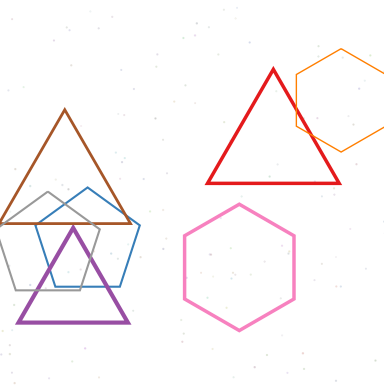[{"shape": "triangle", "thickness": 2.5, "radius": 0.99, "center": [0.71, 0.622]}, {"shape": "pentagon", "thickness": 1.5, "radius": 0.71, "center": [0.228, 0.371]}, {"shape": "triangle", "thickness": 3, "radius": 0.82, "center": [0.19, 0.244]}, {"shape": "hexagon", "thickness": 1, "radius": 0.67, "center": [0.886, 0.739]}, {"shape": "triangle", "thickness": 2, "radius": 0.99, "center": [0.168, 0.518]}, {"shape": "hexagon", "thickness": 2.5, "radius": 0.82, "center": [0.622, 0.305]}, {"shape": "pentagon", "thickness": 1.5, "radius": 0.71, "center": [0.124, 0.361]}]